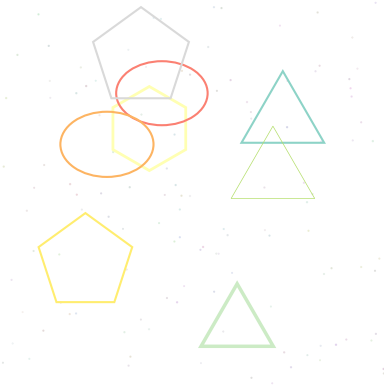[{"shape": "triangle", "thickness": 1.5, "radius": 0.62, "center": [0.735, 0.691]}, {"shape": "hexagon", "thickness": 2, "radius": 0.55, "center": [0.388, 0.666]}, {"shape": "oval", "thickness": 1.5, "radius": 0.59, "center": [0.421, 0.758]}, {"shape": "oval", "thickness": 1.5, "radius": 0.6, "center": [0.278, 0.625]}, {"shape": "triangle", "thickness": 0.5, "radius": 0.63, "center": [0.709, 0.547]}, {"shape": "pentagon", "thickness": 1.5, "radius": 0.65, "center": [0.366, 0.851]}, {"shape": "triangle", "thickness": 2.5, "radius": 0.54, "center": [0.616, 0.155]}, {"shape": "pentagon", "thickness": 1.5, "radius": 0.64, "center": [0.222, 0.319]}]